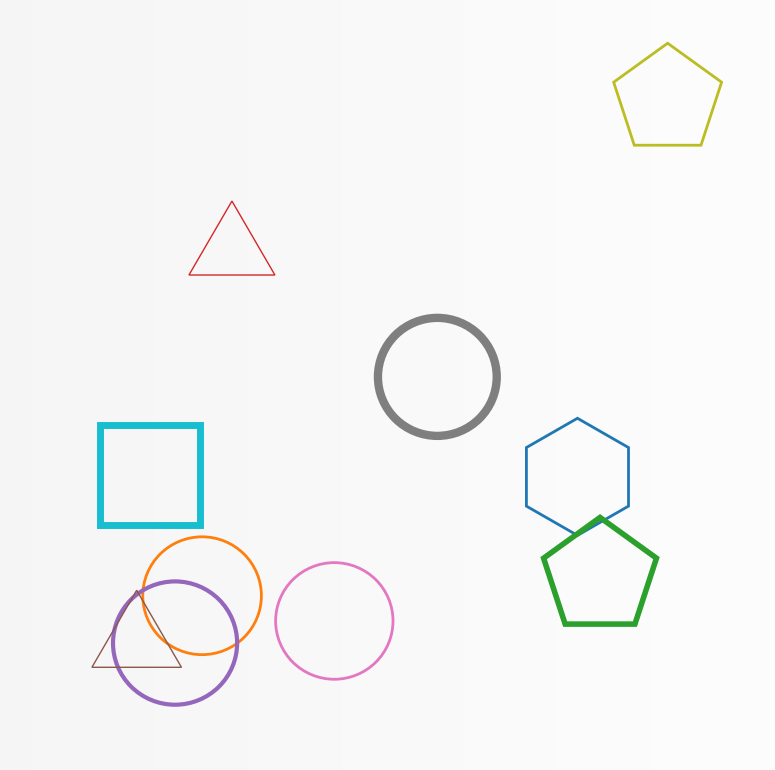[{"shape": "hexagon", "thickness": 1, "radius": 0.38, "center": [0.745, 0.381]}, {"shape": "circle", "thickness": 1, "radius": 0.38, "center": [0.261, 0.226]}, {"shape": "pentagon", "thickness": 2, "radius": 0.38, "center": [0.774, 0.251]}, {"shape": "triangle", "thickness": 0.5, "radius": 0.32, "center": [0.299, 0.675]}, {"shape": "circle", "thickness": 1.5, "radius": 0.4, "center": [0.226, 0.165]}, {"shape": "triangle", "thickness": 0.5, "radius": 0.33, "center": [0.176, 0.167]}, {"shape": "circle", "thickness": 1, "radius": 0.38, "center": [0.431, 0.194]}, {"shape": "circle", "thickness": 3, "radius": 0.38, "center": [0.564, 0.511]}, {"shape": "pentagon", "thickness": 1, "radius": 0.37, "center": [0.861, 0.871]}, {"shape": "square", "thickness": 2.5, "radius": 0.32, "center": [0.193, 0.383]}]